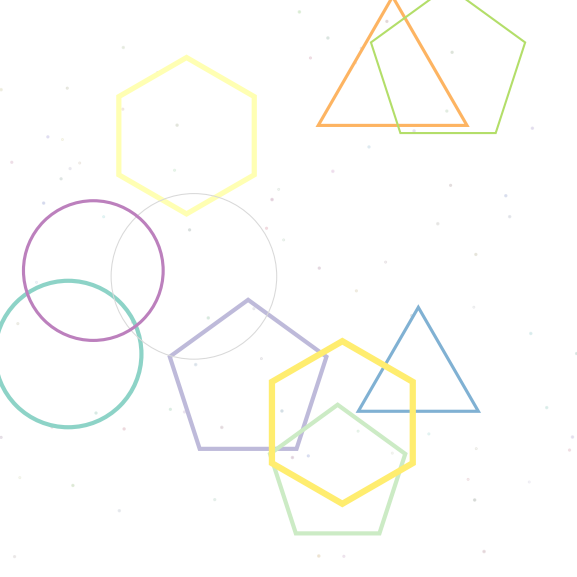[{"shape": "circle", "thickness": 2, "radius": 0.63, "center": [0.118, 0.386]}, {"shape": "hexagon", "thickness": 2.5, "radius": 0.68, "center": [0.323, 0.764]}, {"shape": "pentagon", "thickness": 2, "radius": 0.71, "center": [0.43, 0.337]}, {"shape": "triangle", "thickness": 1.5, "radius": 0.6, "center": [0.724, 0.347]}, {"shape": "triangle", "thickness": 1.5, "radius": 0.74, "center": [0.68, 0.856]}, {"shape": "pentagon", "thickness": 1, "radius": 0.7, "center": [0.776, 0.882]}, {"shape": "circle", "thickness": 0.5, "radius": 0.72, "center": [0.336, 0.521]}, {"shape": "circle", "thickness": 1.5, "radius": 0.6, "center": [0.162, 0.531]}, {"shape": "pentagon", "thickness": 2, "radius": 0.62, "center": [0.585, 0.175]}, {"shape": "hexagon", "thickness": 3, "radius": 0.7, "center": [0.593, 0.268]}]